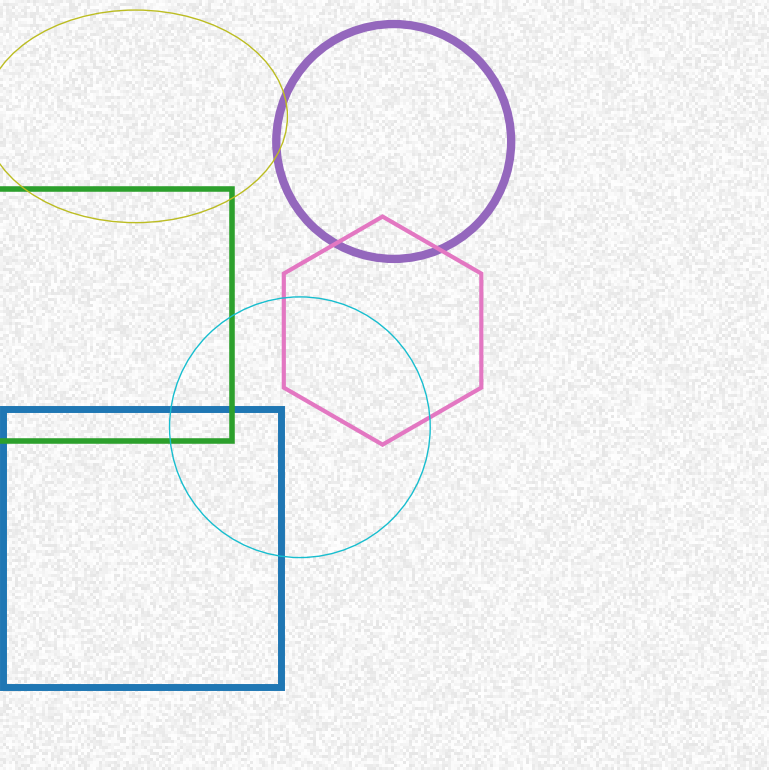[{"shape": "square", "thickness": 2.5, "radius": 0.9, "center": [0.184, 0.288]}, {"shape": "square", "thickness": 2, "radius": 0.82, "center": [0.138, 0.591]}, {"shape": "circle", "thickness": 3, "radius": 0.76, "center": [0.511, 0.816]}, {"shape": "hexagon", "thickness": 1.5, "radius": 0.74, "center": [0.497, 0.571]}, {"shape": "oval", "thickness": 0.5, "radius": 0.99, "center": [0.176, 0.849]}, {"shape": "circle", "thickness": 0.5, "radius": 0.85, "center": [0.389, 0.445]}]